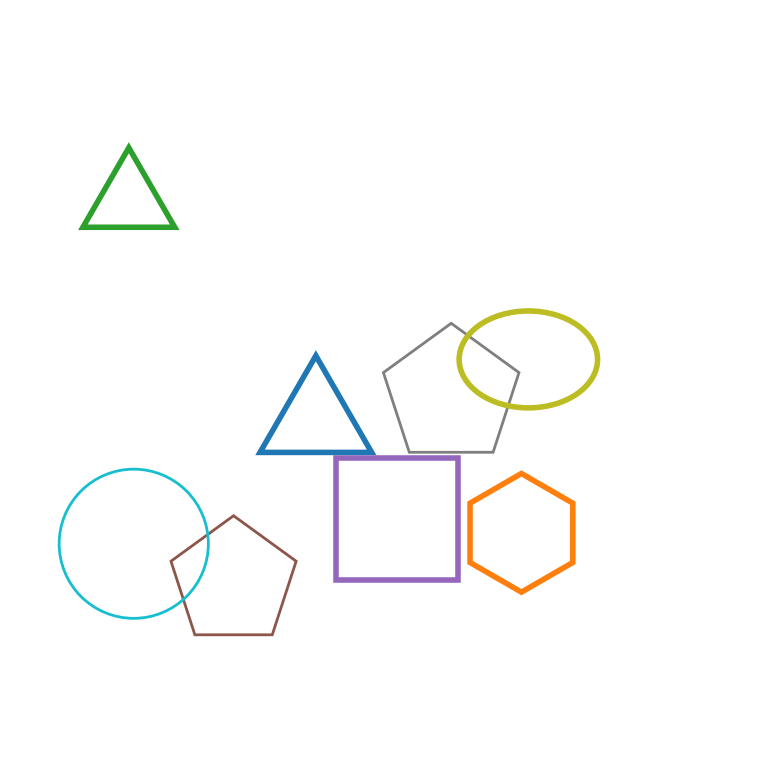[{"shape": "triangle", "thickness": 2, "radius": 0.42, "center": [0.41, 0.454]}, {"shape": "hexagon", "thickness": 2, "radius": 0.39, "center": [0.677, 0.308]}, {"shape": "triangle", "thickness": 2, "radius": 0.34, "center": [0.167, 0.739]}, {"shape": "square", "thickness": 2, "radius": 0.39, "center": [0.515, 0.326]}, {"shape": "pentagon", "thickness": 1, "radius": 0.43, "center": [0.303, 0.245]}, {"shape": "pentagon", "thickness": 1, "radius": 0.46, "center": [0.586, 0.488]}, {"shape": "oval", "thickness": 2, "radius": 0.45, "center": [0.686, 0.533]}, {"shape": "circle", "thickness": 1, "radius": 0.48, "center": [0.174, 0.294]}]